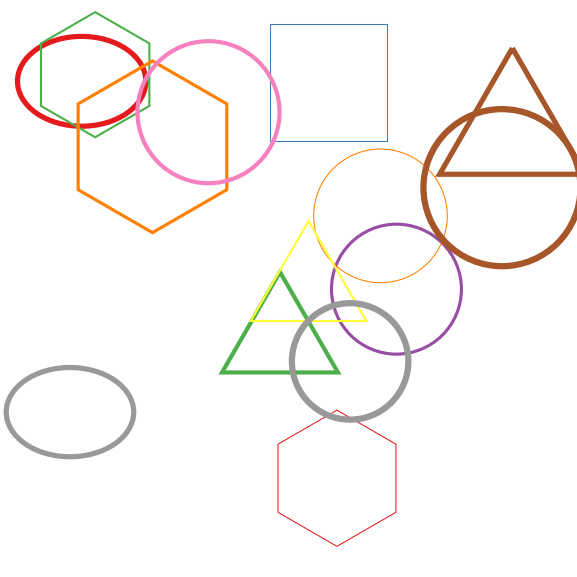[{"shape": "oval", "thickness": 2.5, "radius": 0.56, "center": [0.141, 0.858]}, {"shape": "hexagon", "thickness": 0.5, "radius": 0.59, "center": [0.583, 0.171]}, {"shape": "square", "thickness": 0.5, "radius": 0.5, "center": [0.568, 0.856]}, {"shape": "hexagon", "thickness": 1, "radius": 0.54, "center": [0.165, 0.87]}, {"shape": "triangle", "thickness": 2, "radius": 0.58, "center": [0.485, 0.412]}, {"shape": "circle", "thickness": 1.5, "radius": 0.56, "center": [0.687, 0.498]}, {"shape": "hexagon", "thickness": 1.5, "radius": 0.74, "center": [0.264, 0.745]}, {"shape": "circle", "thickness": 0.5, "radius": 0.58, "center": [0.659, 0.625]}, {"shape": "triangle", "thickness": 1, "radius": 0.58, "center": [0.534, 0.501]}, {"shape": "circle", "thickness": 3, "radius": 0.68, "center": [0.869, 0.674]}, {"shape": "triangle", "thickness": 2.5, "radius": 0.73, "center": [0.887, 0.77]}, {"shape": "circle", "thickness": 2, "radius": 0.62, "center": [0.361, 0.805]}, {"shape": "oval", "thickness": 2.5, "radius": 0.55, "center": [0.121, 0.285]}, {"shape": "circle", "thickness": 3, "radius": 0.5, "center": [0.606, 0.373]}]